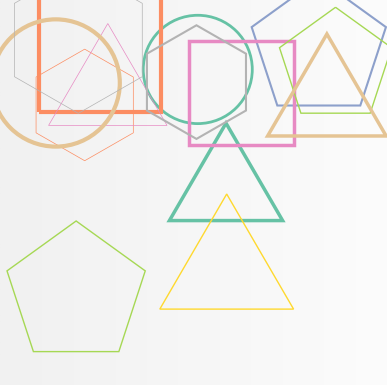[{"shape": "triangle", "thickness": 2.5, "radius": 0.84, "center": [0.583, 0.511]}, {"shape": "circle", "thickness": 2, "radius": 0.7, "center": [0.51, 0.82]}, {"shape": "square", "thickness": 3, "radius": 0.79, "center": [0.258, 0.867]}, {"shape": "hexagon", "thickness": 0.5, "radius": 0.72, "center": [0.219, 0.727]}, {"shape": "pentagon", "thickness": 1.5, "radius": 0.91, "center": [0.823, 0.873]}, {"shape": "square", "thickness": 2.5, "radius": 0.68, "center": [0.624, 0.758]}, {"shape": "triangle", "thickness": 0.5, "radius": 0.88, "center": [0.278, 0.762]}, {"shape": "pentagon", "thickness": 1, "radius": 0.94, "center": [0.196, 0.238]}, {"shape": "pentagon", "thickness": 1, "radius": 0.76, "center": [0.866, 0.829]}, {"shape": "triangle", "thickness": 1, "radius": 1.0, "center": [0.585, 0.297]}, {"shape": "circle", "thickness": 3, "radius": 0.83, "center": [0.144, 0.784]}, {"shape": "triangle", "thickness": 2.5, "radius": 0.88, "center": [0.844, 0.735]}, {"shape": "hexagon", "thickness": 0.5, "radius": 0.95, "center": [0.202, 0.896]}, {"shape": "hexagon", "thickness": 1.5, "radius": 0.74, "center": [0.507, 0.787]}]